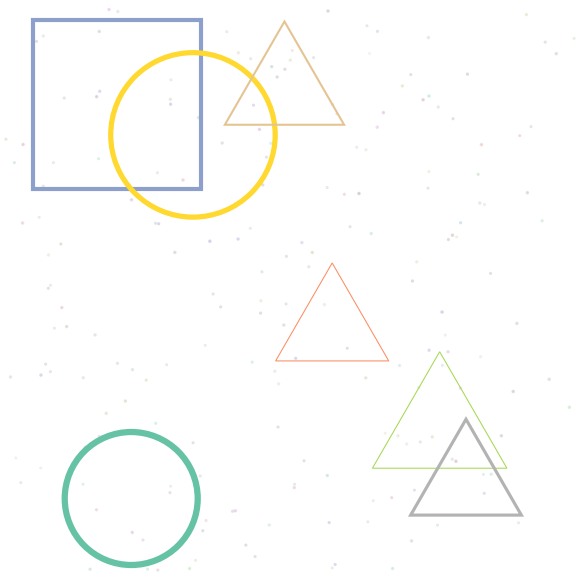[{"shape": "circle", "thickness": 3, "radius": 0.58, "center": [0.227, 0.136]}, {"shape": "triangle", "thickness": 0.5, "radius": 0.57, "center": [0.575, 0.431]}, {"shape": "square", "thickness": 2, "radius": 0.73, "center": [0.203, 0.818]}, {"shape": "triangle", "thickness": 0.5, "radius": 0.67, "center": [0.761, 0.256]}, {"shape": "circle", "thickness": 2.5, "radius": 0.71, "center": [0.334, 0.766]}, {"shape": "triangle", "thickness": 1, "radius": 0.6, "center": [0.493, 0.843]}, {"shape": "triangle", "thickness": 1.5, "radius": 0.55, "center": [0.807, 0.162]}]